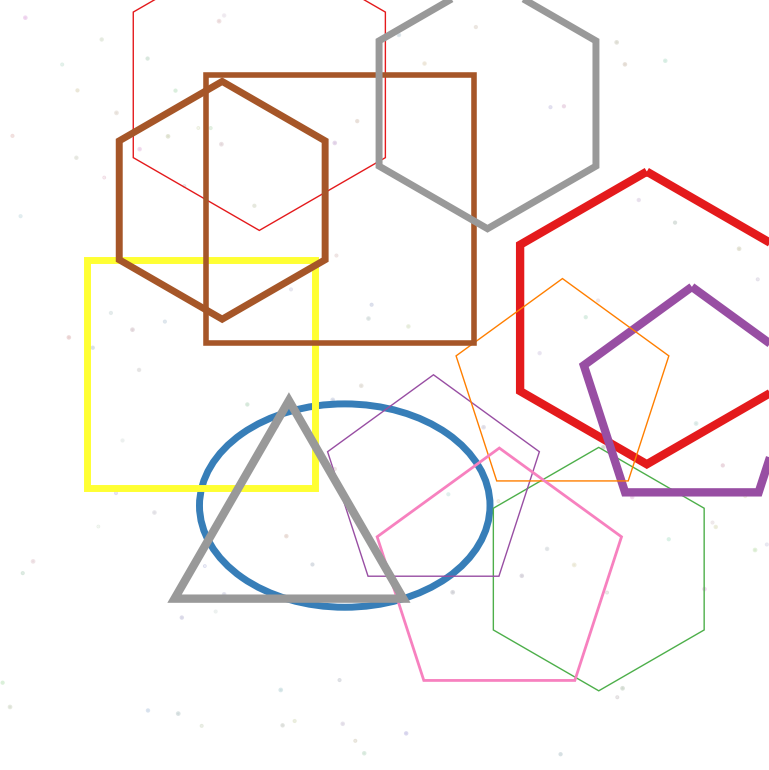[{"shape": "hexagon", "thickness": 3, "radius": 0.95, "center": [0.84, 0.587]}, {"shape": "hexagon", "thickness": 0.5, "radius": 0.95, "center": [0.337, 0.89]}, {"shape": "oval", "thickness": 2.5, "radius": 0.94, "center": [0.448, 0.343]}, {"shape": "hexagon", "thickness": 0.5, "radius": 0.79, "center": [0.778, 0.261]}, {"shape": "pentagon", "thickness": 0.5, "radius": 0.72, "center": [0.563, 0.369]}, {"shape": "pentagon", "thickness": 3, "radius": 0.74, "center": [0.899, 0.48]}, {"shape": "pentagon", "thickness": 0.5, "radius": 0.73, "center": [0.73, 0.493]}, {"shape": "square", "thickness": 2.5, "radius": 0.74, "center": [0.261, 0.514]}, {"shape": "hexagon", "thickness": 2.5, "radius": 0.77, "center": [0.289, 0.74]}, {"shape": "square", "thickness": 2, "radius": 0.87, "center": [0.441, 0.729]}, {"shape": "pentagon", "thickness": 1, "radius": 0.83, "center": [0.648, 0.251]}, {"shape": "triangle", "thickness": 3, "radius": 0.86, "center": [0.375, 0.308]}, {"shape": "hexagon", "thickness": 2.5, "radius": 0.81, "center": [0.633, 0.866]}]